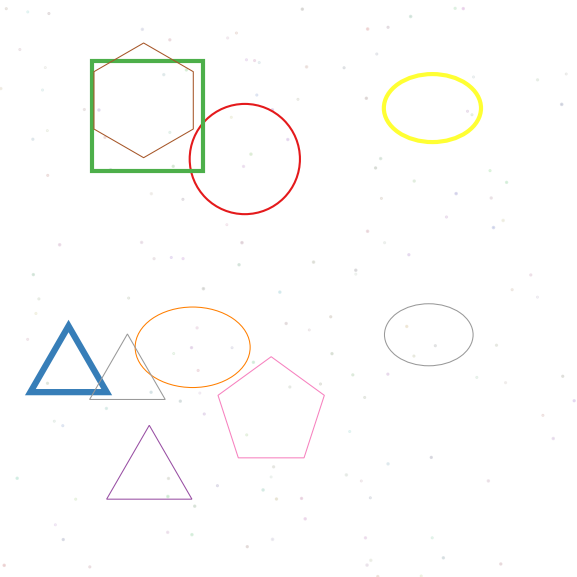[{"shape": "circle", "thickness": 1, "radius": 0.48, "center": [0.424, 0.724]}, {"shape": "triangle", "thickness": 3, "radius": 0.38, "center": [0.119, 0.358]}, {"shape": "square", "thickness": 2, "radius": 0.48, "center": [0.255, 0.798]}, {"shape": "triangle", "thickness": 0.5, "radius": 0.43, "center": [0.258, 0.177]}, {"shape": "oval", "thickness": 0.5, "radius": 0.5, "center": [0.334, 0.398]}, {"shape": "oval", "thickness": 2, "radius": 0.42, "center": [0.749, 0.812]}, {"shape": "hexagon", "thickness": 0.5, "radius": 0.5, "center": [0.249, 0.825]}, {"shape": "pentagon", "thickness": 0.5, "radius": 0.48, "center": [0.47, 0.285]}, {"shape": "triangle", "thickness": 0.5, "radius": 0.38, "center": [0.221, 0.345]}, {"shape": "oval", "thickness": 0.5, "radius": 0.38, "center": [0.742, 0.419]}]